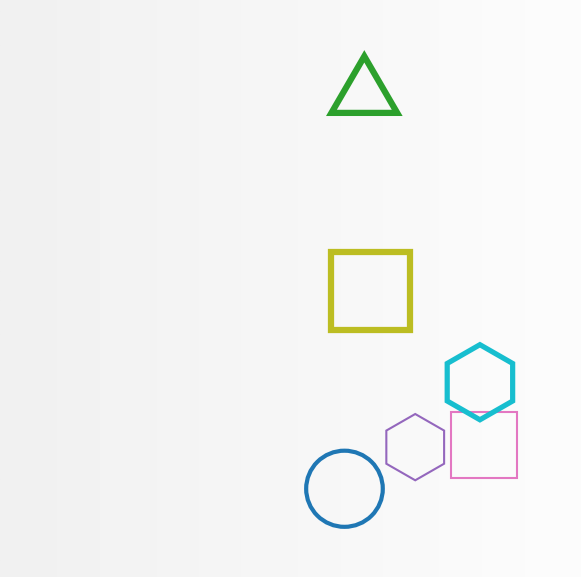[{"shape": "circle", "thickness": 2, "radius": 0.33, "center": [0.593, 0.153]}, {"shape": "triangle", "thickness": 3, "radius": 0.33, "center": [0.627, 0.836]}, {"shape": "hexagon", "thickness": 1, "radius": 0.29, "center": [0.714, 0.225]}, {"shape": "square", "thickness": 1, "radius": 0.29, "center": [0.833, 0.229]}, {"shape": "square", "thickness": 3, "radius": 0.34, "center": [0.638, 0.495]}, {"shape": "hexagon", "thickness": 2.5, "radius": 0.33, "center": [0.826, 0.337]}]